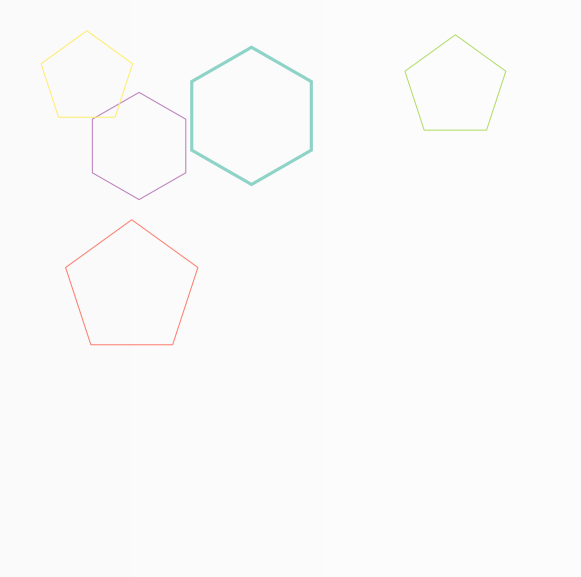[{"shape": "hexagon", "thickness": 1.5, "radius": 0.59, "center": [0.433, 0.798]}, {"shape": "pentagon", "thickness": 0.5, "radius": 0.6, "center": [0.227, 0.499]}, {"shape": "pentagon", "thickness": 0.5, "radius": 0.46, "center": [0.783, 0.848]}, {"shape": "hexagon", "thickness": 0.5, "radius": 0.46, "center": [0.239, 0.746]}, {"shape": "pentagon", "thickness": 0.5, "radius": 0.41, "center": [0.149, 0.863]}]